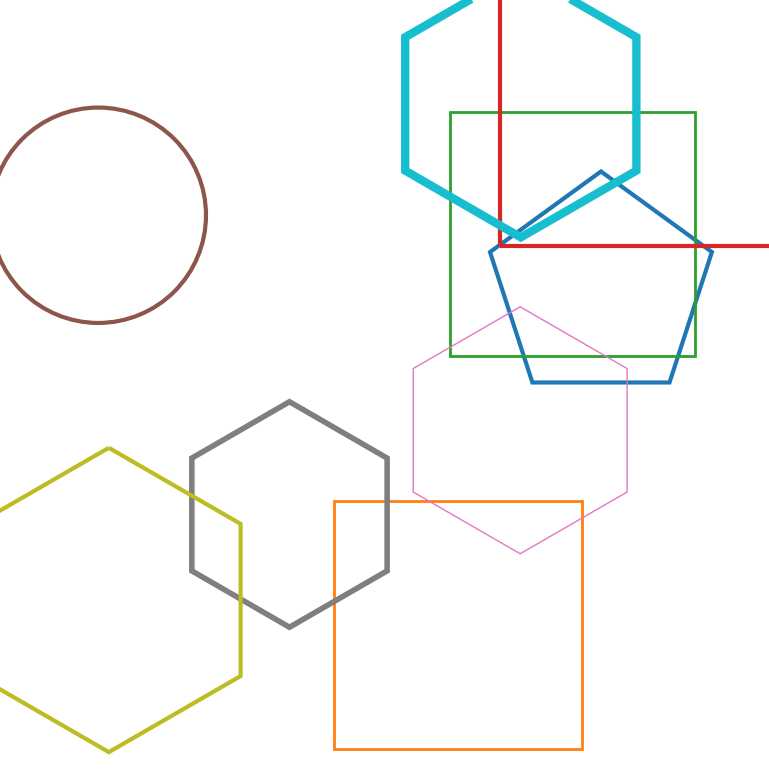[{"shape": "pentagon", "thickness": 1.5, "radius": 0.76, "center": [0.78, 0.626]}, {"shape": "square", "thickness": 1, "radius": 0.8, "center": [0.595, 0.188]}, {"shape": "square", "thickness": 1, "radius": 0.79, "center": [0.744, 0.696]}, {"shape": "square", "thickness": 1.5, "radius": 0.94, "center": [0.837, 0.867]}, {"shape": "circle", "thickness": 1.5, "radius": 0.7, "center": [0.128, 0.72]}, {"shape": "hexagon", "thickness": 0.5, "radius": 0.8, "center": [0.676, 0.441]}, {"shape": "hexagon", "thickness": 2, "radius": 0.73, "center": [0.376, 0.332]}, {"shape": "hexagon", "thickness": 1.5, "radius": 0.99, "center": [0.141, 0.221]}, {"shape": "hexagon", "thickness": 3, "radius": 0.87, "center": [0.676, 0.865]}]